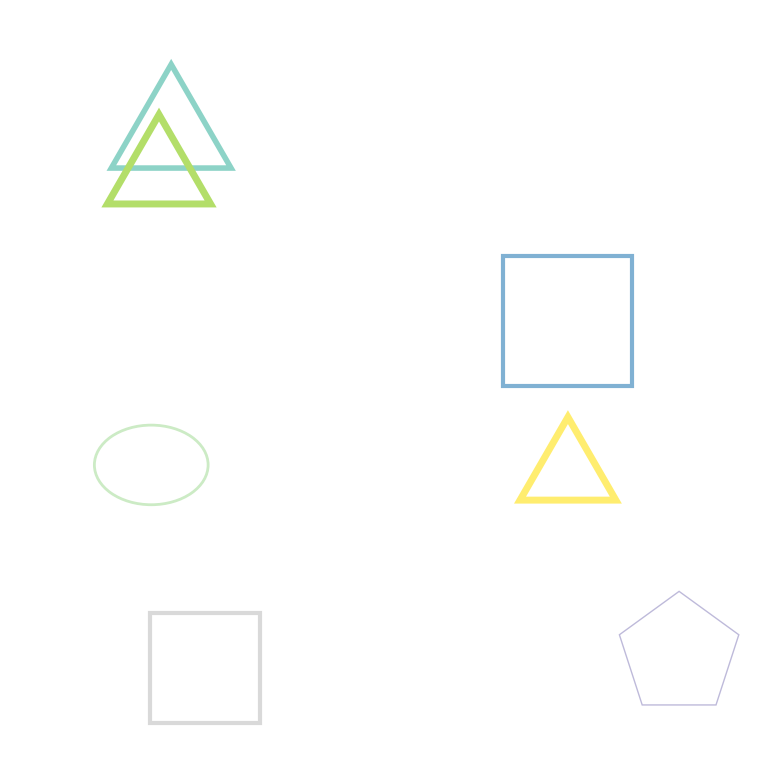[{"shape": "triangle", "thickness": 2, "radius": 0.45, "center": [0.222, 0.827]}, {"shape": "pentagon", "thickness": 0.5, "radius": 0.41, "center": [0.882, 0.15]}, {"shape": "square", "thickness": 1.5, "radius": 0.42, "center": [0.737, 0.583]}, {"shape": "triangle", "thickness": 2.5, "radius": 0.39, "center": [0.206, 0.774]}, {"shape": "square", "thickness": 1.5, "radius": 0.36, "center": [0.267, 0.133]}, {"shape": "oval", "thickness": 1, "radius": 0.37, "center": [0.196, 0.396]}, {"shape": "triangle", "thickness": 2.5, "radius": 0.36, "center": [0.738, 0.386]}]